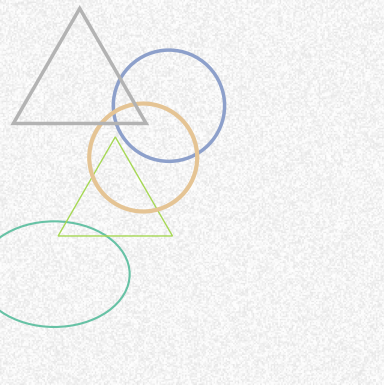[{"shape": "oval", "thickness": 1.5, "radius": 0.98, "center": [0.141, 0.288]}, {"shape": "circle", "thickness": 2.5, "radius": 0.72, "center": [0.439, 0.725]}, {"shape": "triangle", "thickness": 1, "radius": 0.86, "center": [0.299, 0.473]}, {"shape": "circle", "thickness": 3, "radius": 0.7, "center": [0.372, 0.591]}, {"shape": "triangle", "thickness": 2.5, "radius": 1.0, "center": [0.207, 0.779]}]